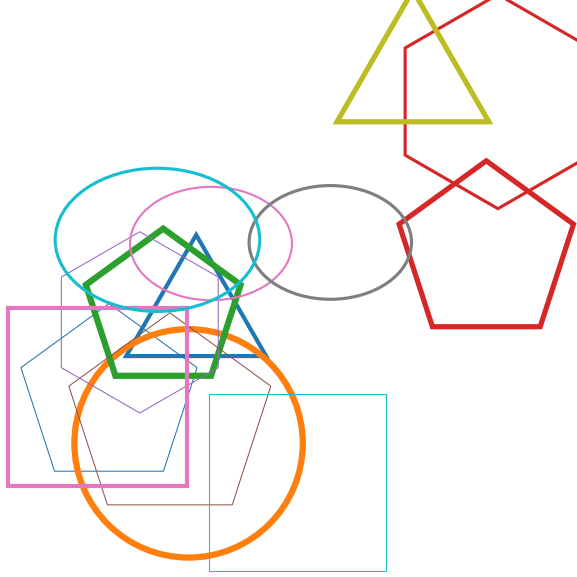[{"shape": "pentagon", "thickness": 0.5, "radius": 0.8, "center": [0.189, 0.313]}, {"shape": "triangle", "thickness": 2, "radius": 0.7, "center": [0.34, 0.453]}, {"shape": "circle", "thickness": 3, "radius": 0.99, "center": [0.327, 0.231]}, {"shape": "pentagon", "thickness": 3, "radius": 0.7, "center": [0.283, 0.462]}, {"shape": "hexagon", "thickness": 1.5, "radius": 0.93, "center": [0.862, 0.823]}, {"shape": "pentagon", "thickness": 2.5, "radius": 0.79, "center": [0.842, 0.562]}, {"shape": "hexagon", "thickness": 0.5, "radius": 0.78, "center": [0.242, 0.441]}, {"shape": "pentagon", "thickness": 0.5, "radius": 0.92, "center": [0.294, 0.274]}, {"shape": "square", "thickness": 2, "radius": 0.77, "center": [0.169, 0.311]}, {"shape": "oval", "thickness": 1, "radius": 0.7, "center": [0.365, 0.577]}, {"shape": "oval", "thickness": 1.5, "radius": 0.7, "center": [0.572, 0.579]}, {"shape": "triangle", "thickness": 2.5, "radius": 0.76, "center": [0.715, 0.864]}, {"shape": "square", "thickness": 0.5, "radius": 0.76, "center": [0.515, 0.164]}, {"shape": "oval", "thickness": 1.5, "radius": 0.89, "center": [0.273, 0.584]}]